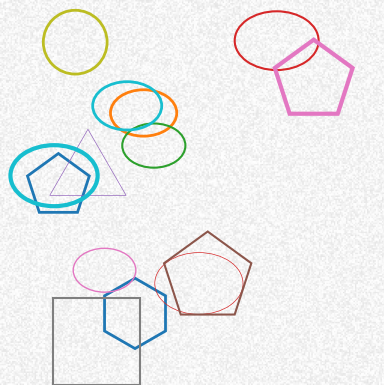[{"shape": "pentagon", "thickness": 2, "radius": 0.42, "center": [0.152, 0.517]}, {"shape": "hexagon", "thickness": 2, "radius": 0.46, "center": [0.351, 0.186]}, {"shape": "oval", "thickness": 2, "radius": 0.43, "center": [0.373, 0.707]}, {"shape": "oval", "thickness": 1.5, "radius": 0.41, "center": [0.4, 0.622]}, {"shape": "oval", "thickness": 1.5, "radius": 0.54, "center": [0.719, 0.894]}, {"shape": "oval", "thickness": 0.5, "radius": 0.57, "center": [0.517, 0.264]}, {"shape": "triangle", "thickness": 0.5, "radius": 0.57, "center": [0.228, 0.55]}, {"shape": "pentagon", "thickness": 1.5, "radius": 0.6, "center": [0.539, 0.279]}, {"shape": "oval", "thickness": 1, "radius": 0.41, "center": [0.272, 0.298]}, {"shape": "pentagon", "thickness": 3, "radius": 0.53, "center": [0.815, 0.791]}, {"shape": "square", "thickness": 1.5, "radius": 0.57, "center": [0.252, 0.113]}, {"shape": "circle", "thickness": 2, "radius": 0.41, "center": [0.195, 0.89]}, {"shape": "oval", "thickness": 2, "radius": 0.45, "center": [0.33, 0.725]}, {"shape": "oval", "thickness": 3, "radius": 0.57, "center": [0.14, 0.544]}]